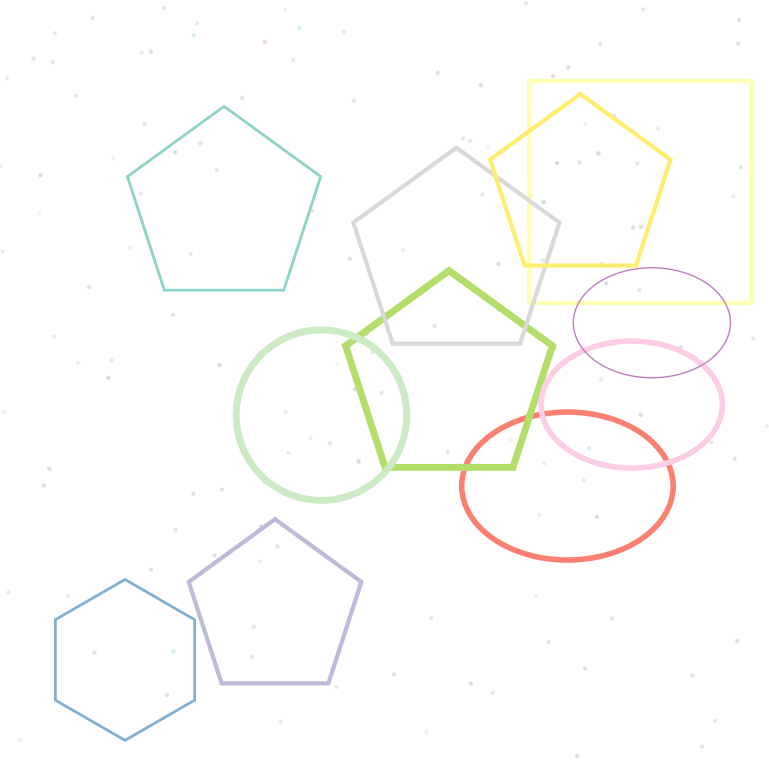[{"shape": "pentagon", "thickness": 1, "radius": 0.66, "center": [0.291, 0.73]}, {"shape": "square", "thickness": 1.5, "radius": 0.72, "center": [0.831, 0.75]}, {"shape": "pentagon", "thickness": 1.5, "radius": 0.59, "center": [0.357, 0.208]}, {"shape": "oval", "thickness": 2, "radius": 0.69, "center": [0.737, 0.369]}, {"shape": "hexagon", "thickness": 1, "radius": 0.52, "center": [0.162, 0.143]}, {"shape": "pentagon", "thickness": 2.5, "radius": 0.71, "center": [0.583, 0.507]}, {"shape": "oval", "thickness": 2, "radius": 0.59, "center": [0.82, 0.475]}, {"shape": "pentagon", "thickness": 1.5, "radius": 0.7, "center": [0.593, 0.667]}, {"shape": "oval", "thickness": 0.5, "radius": 0.51, "center": [0.847, 0.581]}, {"shape": "circle", "thickness": 2.5, "radius": 0.55, "center": [0.417, 0.461]}, {"shape": "pentagon", "thickness": 1.5, "radius": 0.62, "center": [0.754, 0.755]}]